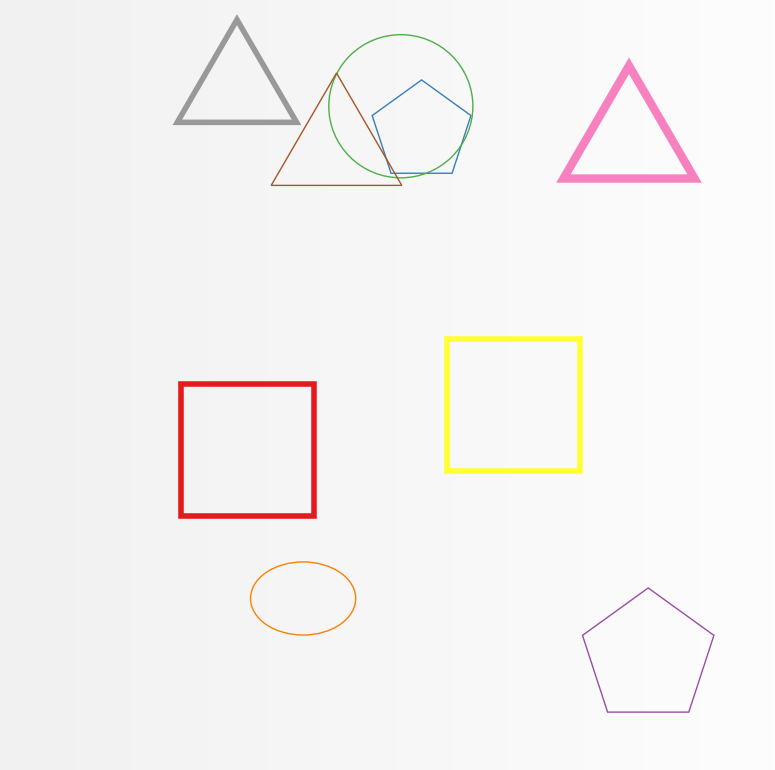[{"shape": "square", "thickness": 2, "radius": 0.43, "center": [0.319, 0.415]}, {"shape": "pentagon", "thickness": 0.5, "radius": 0.33, "center": [0.544, 0.829]}, {"shape": "circle", "thickness": 0.5, "radius": 0.46, "center": [0.517, 0.862]}, {"shape": "pentagon", "thickness": 0.5, "radius": 0.45, "center": [0.836, 0.147]}, {"shape": "oval", "thickness": 0.5, "radius": 0.34, "center": [0.391, 0.223]}, {"shape": "square", "thickness": 2, "radius": 0.43, "center": [0.663, 0.474]}, {"shape": "triangle", "thickness": 0.5, "radius": 0.49, "center": [0.434, 0.808]}, {"shape": "triangle", "thickness": 3, "radius": 0.49, "center": [0.812, 0.817]}, {"shape": "triangle", "thickness": 2, "radius": 0.44, "center": [0.306, 0.886]}]